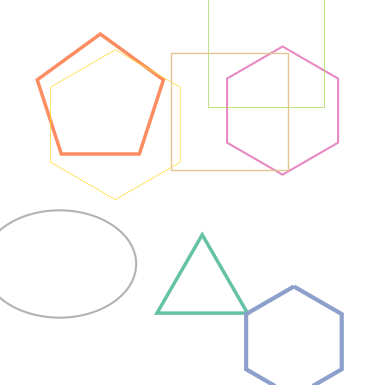[{"shape": "triangle", "thickness": 2.5, "radius": 0.68, "center": [0.525, 0.255]}, {"shape": "pentagon", "thickness": 2.5, "radius": 0.86, "center": [0.261, 0.739]}, {"shape": "hexagon", "thickness": 3, "radius": 0.72, "center": [0.763, 0.113]}, {"shape": "hexagon", "thickness": 1.5, "radius": 0.83, "center": [0.734, 0.713]}, {"shape": "square", "thickness": 0.5, "radius": 0.76, "center": [0.691, 0.874]}, {"shape": "hexagon", "thickness": 0.5, "radius": 0.97, "center": [0.3, 0.676]}, {"shape": "square", "thickness": 1, "radius": 0.76, "center": [0.597, 0.71]}, {"shape": "oval", "thickness": 1.5, "radius": 1.0, "center": [0.155, 0.314]}]